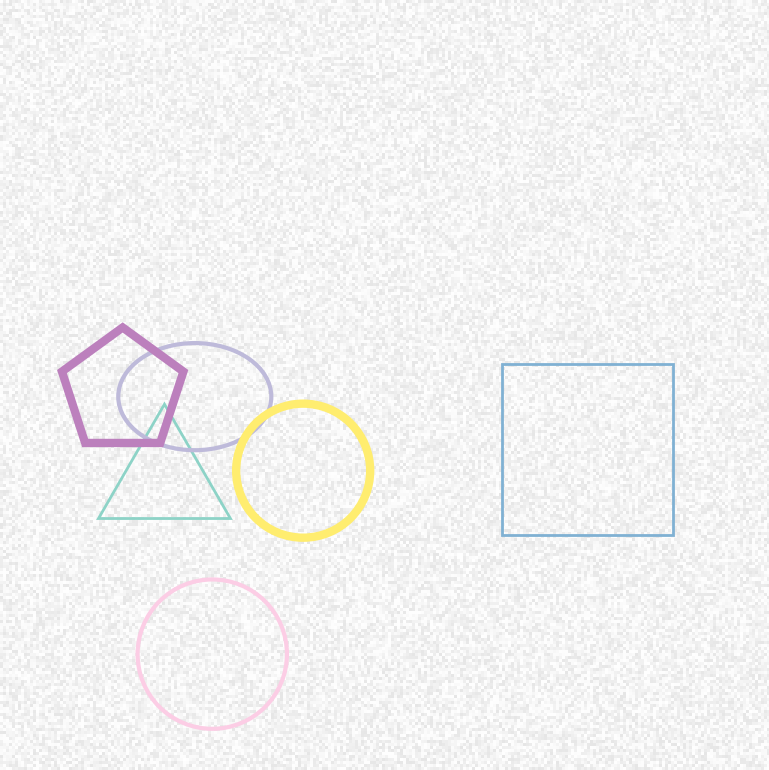[{"shape": "triangle", "thickness": 1, "radius": 0.49, "center": [0.214, 0.376]}, {"shape": "oval", "thickness": 1.5, "radius": 0.5, "center": [0.253, 0.485]}, {"shape": "square", "thickness": 1, "radius": 0.56, "center": [0.762, 0.416]}, {"shape": "circle", "thickness": 1.5, "radius": 0.48, "center": [0.276, 0.15]}, {"shape": "pentagon", "thickness": 3, "radius": 0.41, "center": [0.159, 0.492]}, {"shape": "circle", "thickness": 3, "radius": 0.44, "center": [0.394, 0.389]}]